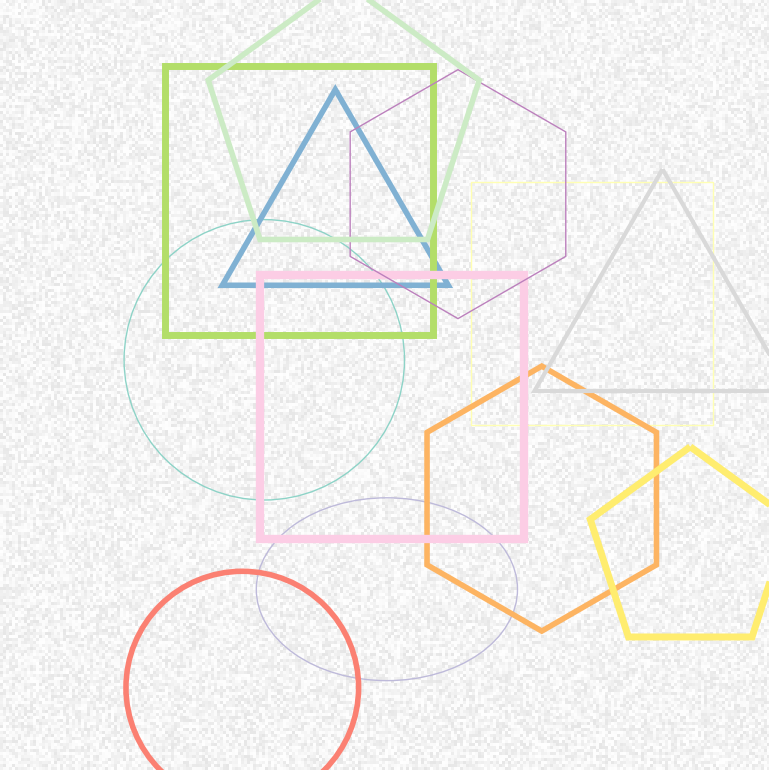[{"shape": "circle", "thickness": 0.5, "radius": 0.91, "center": [0.343, 0.533]}, {"shape": "square", "thickness": 0.5, "radius": 0.79, "center": [0.769, 0.606]}, {"shape": "oval", "thickness": 0.5, "radius": 0.85, "center": [0.502, 0.235]}, {"shape": "circle", "thickness": 2, "radius": 0.76, "center": [0.315, 0.107]}, {"shape": "triangle", "thickness": 2, "radius": 0.85, "center": [0.435, 0.714]}, {"shape": "hexagon", "thickness": 2, "radius": 0.86, "center": [0.704, 0.352]}, {"shape": "square", "thickness": 2.5, "radius": 0.87, "center": [0.388, 0.74]}, {"shape": "square", "thickness": 3, "radius": 0.86, "center": [0.509, 0.471]}, {"shape": "triangle", "thickness": 1.5, "radius": 0.96, "center": [0.86, 0.588]}, {"shape": "hexagon", "thickness": 0.5, "radius": 0.81, "center": [0.595, 0.748]}, {"shape": "pentagon", "thickness": 2, "radius": 0.93, "center": [0.446, 0.839]}, {"shape": "pentagon", "thickness": 2.5, "radius": 0.68, "center": [0.896, 0.283]}]